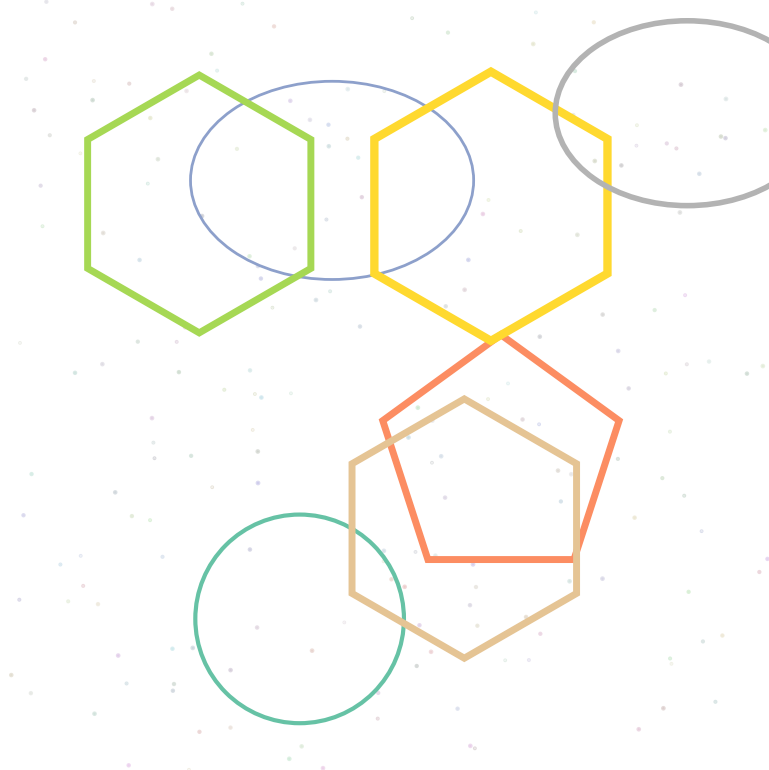[{"shape": "circle", "thickness": 1.5, "radius": 0.68, "center": [0.389, 0.196]}, {"shape": "pentagon", "thickness": 2.5, "radius": 0.81, "center": [0.651, 0.404]}, {"shape": "oval", "thickness": 1, "radius": 0.92, "center": [0.431, 0.766]}, {"shape": "hexagon", "thickness": 2.5, "radius": 0.84, "center": [0.259, 0.735]}, {"shape": "hexagon", "thickness": 3, "radius": 0.87, "center": [0.638, 0.732]}, {"shape": "hexagon", "thickness": 2.5, "radius": 0.84, "center": [0.603, 0.314]}, {"shape": "oval", "thickness": 2, "radius": 0.86, "center": [0.893, 0.853]}]